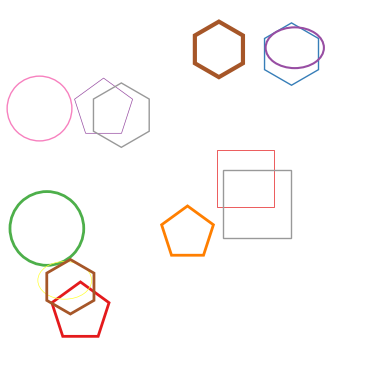[{"shape": "pentagon", "thickness": 2, "radius": 0.39, "center": [0.209, 0.19]}, {"shape": "square", "thickness": 0.5, "radius": 0.37, "center": [0.638, 0.536]}, {"shape": "hexagon", "thickness": 1, "radius": 0.4, "center": [0.757, 0.86]}, {"shape": "circle", "thickness": 2, "radius": 0.48, "center": [0.122, 0.407]}, {"shape": "oval", "thickness": 1.5, "radius": 0.38, "center": [0.766, 0.876]}, {"shape": "pentagon", "thickness": 0.5, "radius": 0.4, "center": [0.269, 0.718]}, {"shape": "pentagon", "thickness": 2, "radius": 0.35, "center": [0.487, 0.394]}, {"shape": "oval", "thickness": 0.5, "radius": 0.35, "center": [0.168, 0.272]}, {"shape": "hexagon", "thickness": 2, "radius": 0.35, "center": [0.183, 0.255]}, {"shape": "hexagon", "thickness": 3, "radius": 0.36, "center": [0.569, 0.872]}, {"shape": "circle", "thickness": 1, "radius": 0.42, "center": [0.103, 0.718]}, {"shape": "hexagon", "thickness": 1, "radius": 0.42, "center": [0.315, 0.701]}, {"shape": "square", "thickness": 1, "radius": 0.44, "center": [0.668, 0.471]}]